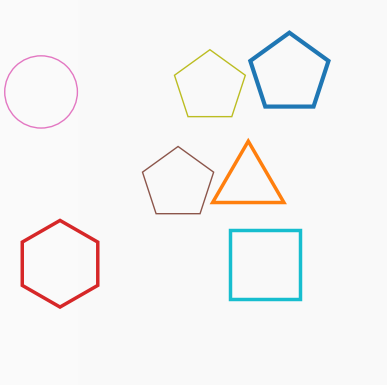[{"shape": "pentagon", "thickness": 3, "radius": 0.53, "center": [0.747, 0.809]}, {"shape": "triangle", "thickness": 2.5, "radius": 0.53, "center": [0.641, 0.527]}, {"shape": "hexagon", "thickness": 2.5, "radius": 0.56, "center": [0.155, 0.315]}, {"shape": "pentagon", "thickness": 1, "radius": 0.48, "center": [0.46, 0.523]}, {"shape": "circle", "thickness": 1, "radius": 0.47, "center": [0.106, 0.761]}, {"shape": "pentagon", "thickness": 1, "radius": 0.48, "center": [0.542, 0.775]}, {"shape": "square", "thickness": 2.5, "radius": 0.45, "center": [0.684, 0.313]}]